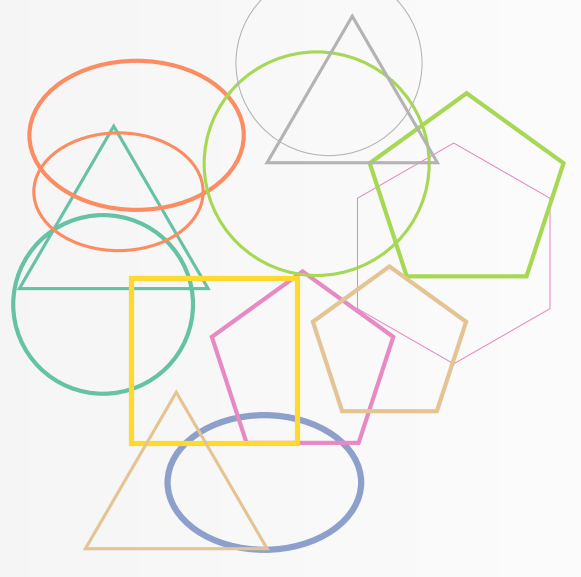[{"shape": "circle", "thickness": 2, "radius": 0.77, "center": [0.177, 0.472]}, {"shape": "triangle", "thickness": 1.5, "radius": 0.94, "center": [0.196, 0.593]}, {"shape": "oval", "thickness": 1.5, "radius": 0.73, "center": [0.204, 0.667]}, {"shape": "oval", "thickness": 2, "radius": 0.92, "center": [0.235, 0.765]}, {"shape": "oval", "thickness": 3, "radius": 0.83, "center": [0.455, 0.164]}, {"shape": "hexagon", "thickness": 0.5, "radius": 0.96, "center": [0.781, 0.56]}, {"shape": "pentagon", "thickness": 2, "radius": 0.82, "center": [0.521, 0.365]}, {"shape": "pentagon", "thickness": 2, "radius": 0.88, "center": [0.803, 0.662]}, {"shape": "circle", "thickness": 1.5, "radius": 0.97, "center": [0.545, 0.716]}, {"shape": "square", "thickness": 2.5, "radius": 0.71, "center": [0.368, 0.375]}, {"shape": "pentagon", "thickness": 2, "radius": 0.69, "center": [0.67, 0.399]}, {"shape": "triangle", "thickness": 1.5, "radius": 0.9, "center": [0.303, 0.139]}, {"shape": "circle", "thickness": 0.5, "radius": 0.8, "center": [0.566, 0.89]}, {"shape": "triangle", "thickness": 1.5, "radius": 0.85, "center": [0.606, 0.802]}]